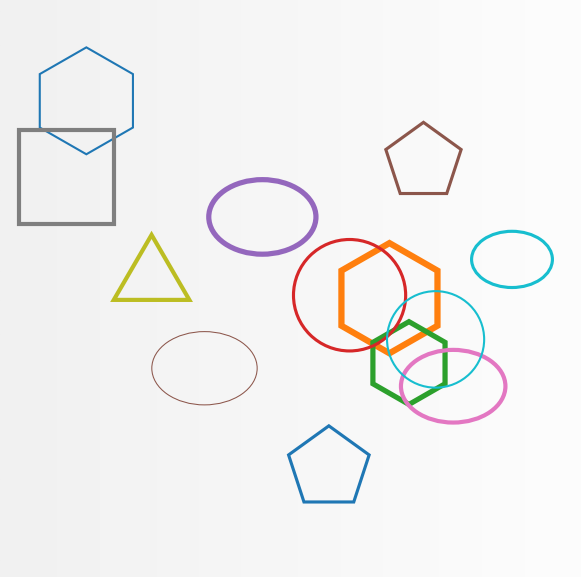[{"shape": "hexagon", "thickness": 1, "radius": 0.46, "center": [0.149, 0.825]}, {"shape": "pentagon", "thickness": 1.5, "radius": 0.36, "center": [0.566, 0.189]}, {"shape": "hexagon", "thickness": 3, "radius": 0.48, "center": [0.67, 0.483]}, {"shape": "hexagon", "thickness": 2.5, "radius": 0.36, "center": [0.704, 0.37]}, {"shape": "circle", "thickness": 1.5, "radius": 0.48, "center": [0.601, 0.488]}, {"shape": "oval", "thickness": 2.5, "radius": 0.46, "center": [0.451, 0.624]}, {"shape": "pentagon", "thickness": 1.5, "radius": 0.34, "center": [0.729, 0.719]}, {"shape": "oval", "thickness": 0.5, "radius": 0.45, "center": [0.352, 0.361]}, {"shape": "oval", "thickness": 2, "radius": 0.45, "center": [0.78, 0.33]}, {"shape": "square", "thickness": 2, "radius": 0.41, "center": [0.114, 0.693]}, {"shape": "triangle", "thickness": 2, "radius": 0.38, "center": [0.261, 0.517]}, {"shape": "oval", "thickness": 1.5, "radius": 0.35, "center": [0.881, 0.55]}, {"shape": "circle", "thickness": 1, "radius": 0.42, "center": [0.749, 0.411]}]